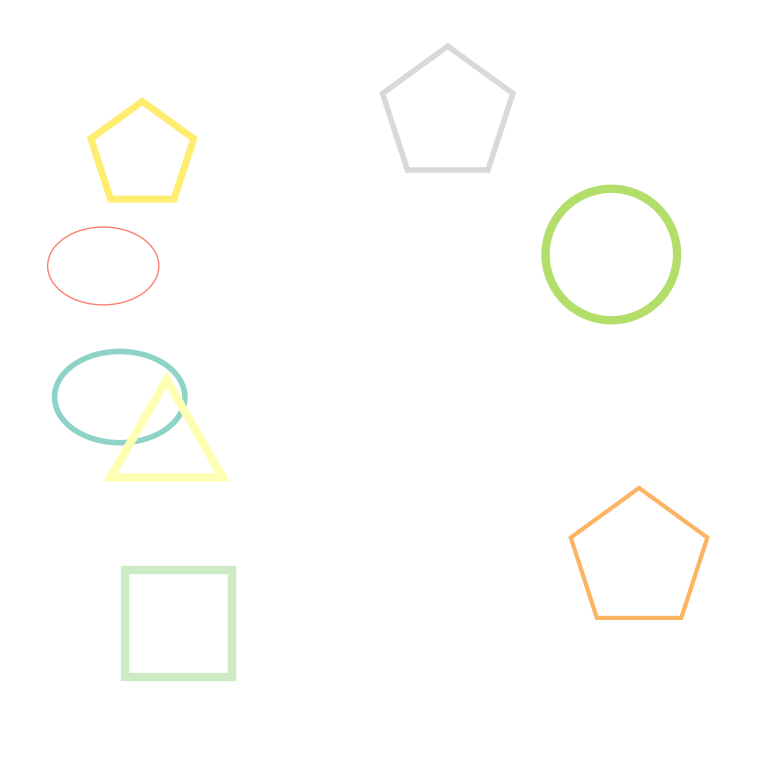[{"shape": "oval", "thickness": 2, "radius": 0.42, "center": [0.155, 0.484]}, {"shape": "triangle", "thickness": 3, "radius": 0.42, "center": [0.216, 0.422]}, {"shape": "oval", "thickness": 0.5, "radius": 0.36, "center": [0.134, 0.655]}, {"shape": "pentagon", "thickness": 1.5, "radius": 0.47, "center": [0.83, 0.273]}, {"shape": "circle", "thickness": 3, "radius": 0.43, "center": [0.794, 0.669]}, {"shape": "pentagon", "thickness": 2, "radius": 0.44, "center": [0.581, 0.851]}, {"shape": "square", "thickness": 3, "radius": 0.35, "center": [0.232, 0.191]}, {"shape": "pentagon", "thickness": 2.5, "radius": 0.35, "center": [0.185, 0.798]}]